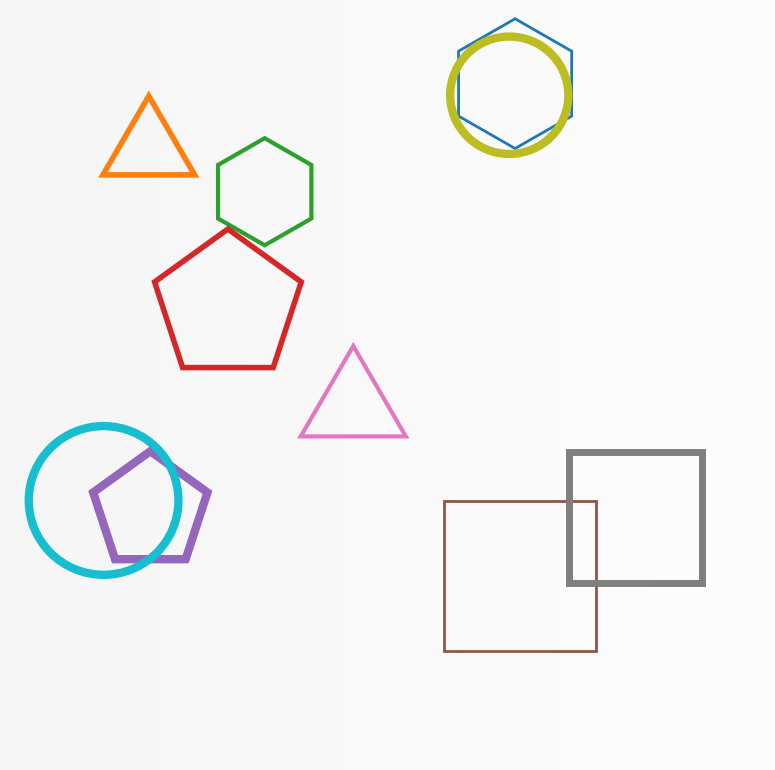[{"shape": "hexagon", "thickness": 1, "radius": 0.42, "center": [0.665, 0.891]}, {"shape": "triangle", "thickness": 2, "radius": 0.34, "center": [0.192, 0.807]}, {"shape": "hexagon", "thickness": 1.5, "radius": 0.35, "center": [0.342, 0.751]}, {"shape": "pentagon", "thickness": 2, "radius": 0.5, "center": [0.294, 0.603]}, {"shape": "pentagon", "thickness": 3, "radius": 0.39, "center": [0.194, 0.336]}, {"shape": "square", "thickness": 1, "radius": 0.49, "center": [0.671, 0.252]}, {"shape": "triangle", "thickness": 1.5, "radius": 0.39, "center": [0.456, 0.472]}, {"shape": "square", "thickness": 2.5, "radius": 0.43, "center": [0.82, 0.328]}, {"shape": "circle", "thickness": 3, "radius": 0.38, "center": [0.657, 0.876]}, {"shape": "circle", "thickness": 3, "radius": 0.48, "center": [0.134, 0.35]}]